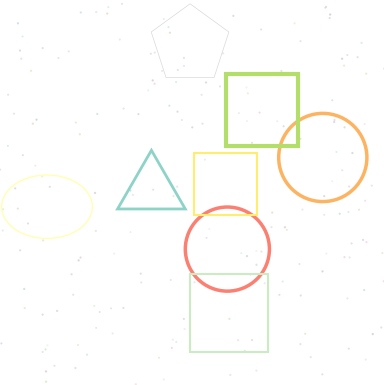[{"shape": "triangle", "thickness": 2, "radius": 0.51, "center": [0.393, 0.508]}, {"shape": "oval", "thickness": 1, "radius": 0.59, "center": [0.122, 0.463]}, {"shape": "circle", "thickness": 2.5, "radius": 0.55, "center": [0.591, 0.353]}, {"shape": "circle", "thickness": 2.5, "radius": 0.57, "center": [0.838, 0.591]}, {"shape": "square", "thickness": 3, "radius": 0.47, "center": [0.68, 0.715]}, {"shape": "pentagon", "thickness": 0.5, "radius": 0.53, "center": [0.494, 0.884]}, {"shape": "square", "thickness": 1.5, "radius": 0.51, "center": [0.594, 0.187]}, {"shape": "square", "thickness": 1.5, "radius": 0.41, "center": [0.585, 0.522]}]